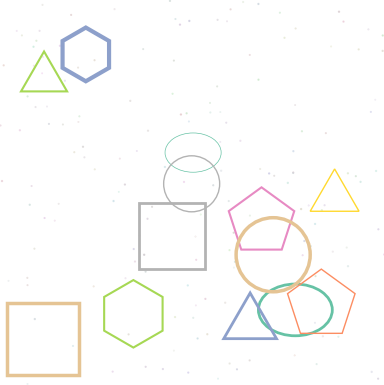[{"shape": "oval", "thickness": 0.5, "radius": 0.36, "center": [0.502, 0.604]}, {"shape": "oval", "thickness": 2, "radius": 0.48, "center": [0.767, 0.195]}, {"shape": "pentagon", "thickness": 1, "radius": 0.46, "center": [0.835, 0.209]}, {"shape": "triangle", "thickness": 2, "radius": 0.4, "center": [0.65, 0.16]}, {"shape": "hexagon", "thickness": 3, "radius": 0.35, "center": [0.223, 0.859]}, {"shape": "pentagon", "thickness": 1.5, "radius": 0.45, "center": [0.679, 0.424]}, {"shape": "triangle", "thickness": 1.5, "radius": 0.35, "center": [0.114, 0.797]}, {"shape": "hexagon", "thickness": 1.5, "radius": 0.44, "center": [0.346, 0.185]}, {"shape": "triangle", "thickness": 1, "radius": 0.37, "center": [0.869, 0.488]}, {"shape": "square", "thickness": 2.5, "radius": 0.47, "center": [0.111, 0.119]}, {"shape": "circle", "thickness": 2.5, "radius": 0.48, "center": [0.709, 0.338]}, {"shape": "circle", "thickness": 1, "radius": 0.36, "center": [0.498, 0.523]}, {"shape": "square", "thickness": 2, "radius": 0.43, "center": [0.447, 0.386]}]